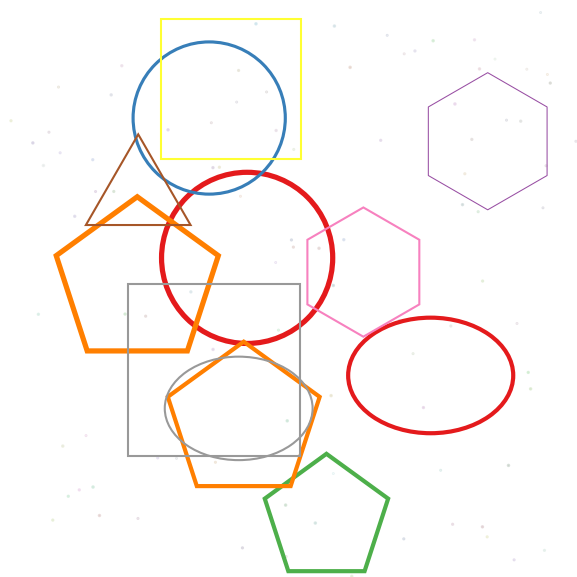[{"shape": "oval", "thickness": 2, "radius": 0.71, "center": [0.746, 0.349]}, {"shape": "circle", "thickness": 2.5, "radius": 0.74, "center": [0.428, 0.553]}, {"shape": "circle", "thickness": 1.5, "radius": 0.66, "center": [0.362, 0.795]}, {"shape": "pentagon", "thickness": 2, "radius": 0.56, "center": [0.565, 0.101]}, {"shape": "hexagon", "thickness": 0.5, "radius": 0.59, "center": [0.845, 0.755]}, {"shape": "pentagon", "thickness": 2.5, "radius": 0.74, "center": [0.238, 0.511]}, {"shape": "pentagon", "thickness": 2, "radius": 0.69, "center": [0.422, 0.269]}, {"shape": "square", "thickness": 1, "radius": 0.61, "center": [0.4, 0.845]}, {"shape": "triangle", "thickness": 1, "radius": 0.52, "center": [0.239, 0.662]}, {"shape": "hexagon", "thickness": 1, "radius": 0.56, "center": [0.629, 0.528]}, {"shape": "oval", "thickness": 1, "radius": 0.64, "center": [0.413, 0.292]}, {"shape": "square", "thickness": 1, "radius": 0.74, "center": [0.371, 0.358]}]